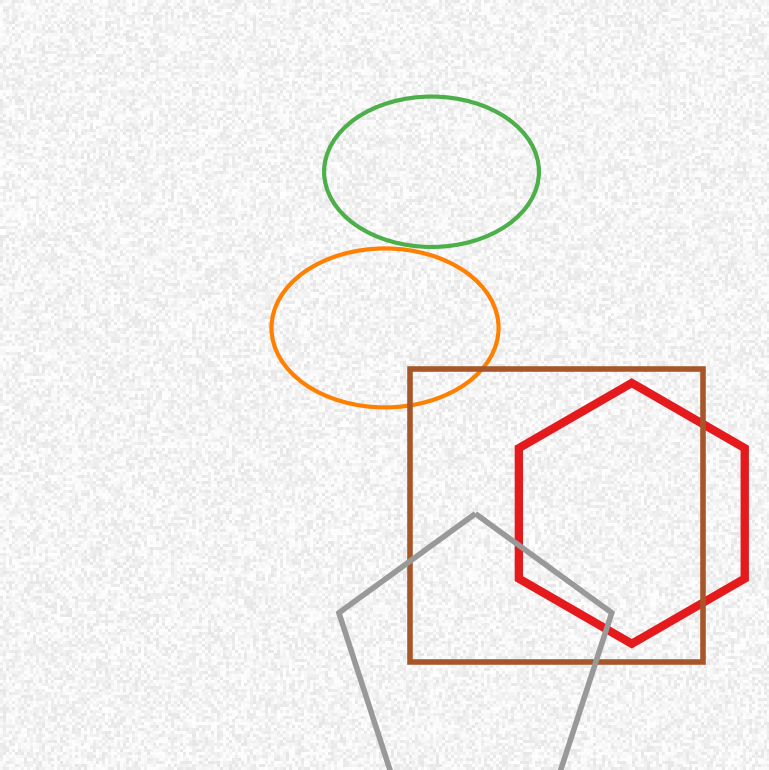[{"shape": "hexagon", "thickness": 3, "radius": 0.85, "center": [0.821, 0.333]}, {"shape": "oval", "thickness": 1.5, "radius": 0.7, "center": [0.56, 0.777]}, {"shape": "oval", "thickness": 1.5, "radius": 0.74, "center": [0.5, 0.574]}, {"shape": "square", "thickness": 2, "radius": 0.95, "center": [0.723, 0.33]}, {"shape": "pentagon", "thickness": 2, "radius": 0.93, "center": [0.617, 0.147]}]